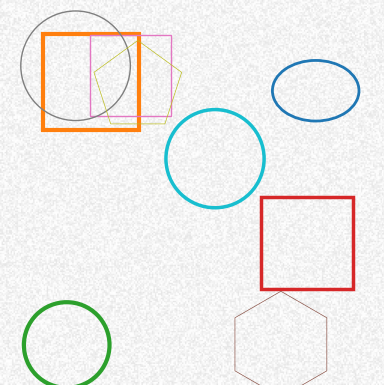[{"shape": "oval", "thickness": 2, "radius": 0.56, "center": [0.82, 0.764]}, {"shape": "square", "thickness": 3, "radius": 0.62, "center": [0.235, 0.788]}, {"shape": "circle", "thickness": 3, "radius": 0.56, "center": [0.173, 0.104]}, {"shape": "square", "thickness": 2.5, "radius": 0.6, "center": [0.797, 0.37]}, {"shape": "hexagon", "thickness": 0.5, "radius": 0.69, "center": [0.73, 0.106]}, {"shape": "square", "thickness": 1, "radius": 0.52, "center": [0.339, 0.804]}, {"shape": "circle", "thickness": 1, "radius": 0.71, "center": [0.196, 0.829]}, {"shape": "pentagon", "thickness": 0.5, "radius": 0.6, "center": [0.358, 0.775]}, {"shape": "circle", "thickness": 2.5, "radius": 0.64, "center": [0.558, 0.588]}]